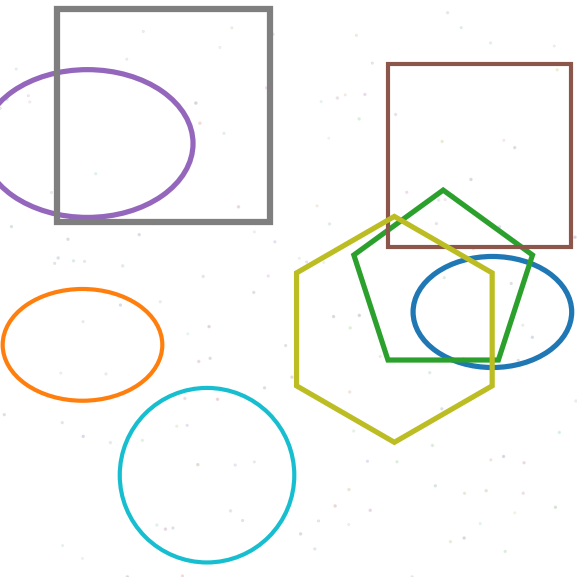[{"shape": "oval", "thickness": 2.5, "radius": 0.69, "center": [0.853, 0.459]}, {"shape": "oval", "thickness": 2, "radius": 0.69, "center": [0.143, 0.402]}, {"shape": "pentagon", "thickness": 2.5, "radius": 0.81, "center": [0.767, 0.507]}, {"shape": "oval", "thickness": 2.5, "radius": 0.91, "center": [0.151, 0.751]}, {"shape": "square", "thickness": 2, "radius": 0.79, "center": [0.83, 0.729]}, {"shape": "square", "thickness": 3, "radius": 0.92, "center": [0.284, 0.8]}, {"shape": "hexagon", "thickness": 2.5, "radius": 0.98, "center": [0.683, 0.429]}, {"shape": "circle", "thickness": 2, "radius": 0.76, "center": [0.358, 0.176]}]